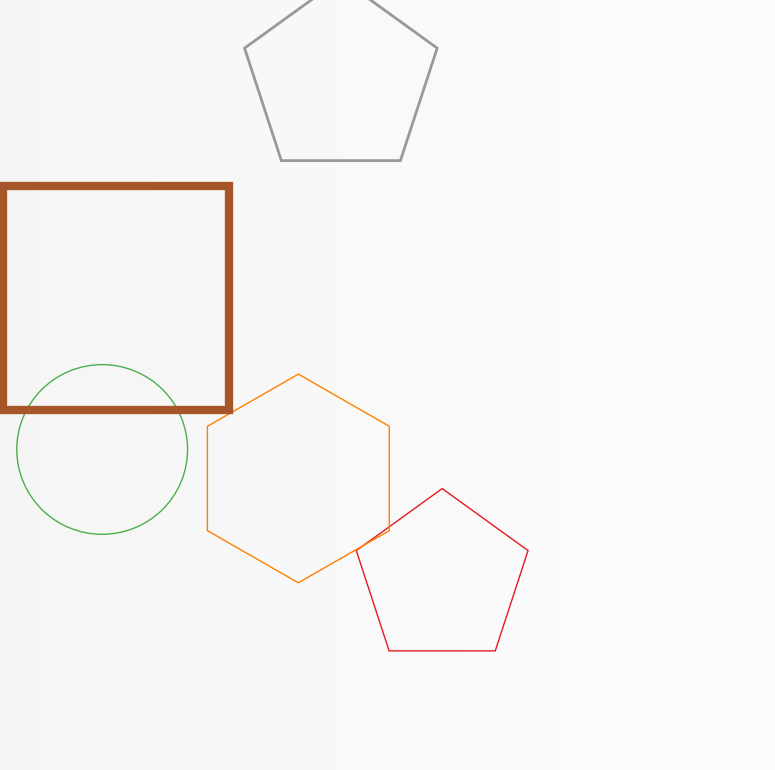[{"shape": "pentagon", "thickness": 0.5, "radius": 0.58, "center": [0.571, 0.249]}, {"shape": "circle", "thickness": 0.5, "radius": 0.55, "center": [0.132, 0.416]}, {"shape": "hexagon", "thickness": 0.5, "radius": 0.68, "center": [0.385, 0.379]}, {"shape": "square", "thickness": 3, "radius": 0.73, "center": [0.15, 0.613]}, {"shape": "pentagon", "thickness": 1, "radius": 0.65, "center": [0.44, 0.897]}]